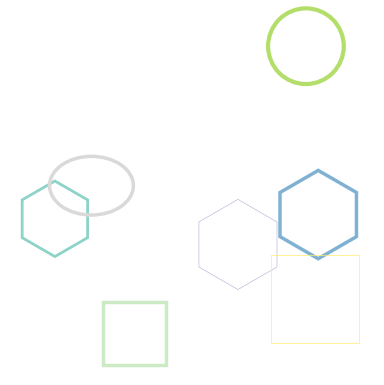[{"shape": "hexagon", "thickness": 2, "radius": 0.49, "center": [0.143, 0.432]}, {"shape": "hexagon", "thickness": 0.5, "radius": 0.59, "center": [0.618, 0.365]}, {"shape": "hexagon", "thickness": 2.5, "radius": 0.57, "center": [0.827, 0.443]}, {"shape": "circle", "thickness": 3, "radius": 0.49, "center": [0.795, 0.88]}, {"shape": "oval", "thickness": 2.5, "radius": 0.54, "center": [0.238, 0.518]}, {"shape": "square", "thickness": 2.5, "radius": 0.41, "center": [0.35, 0.135]}, {"shape": "square", "thickness": 0.5, "radius": 0.57, "center": [0.819, 0.223]}]